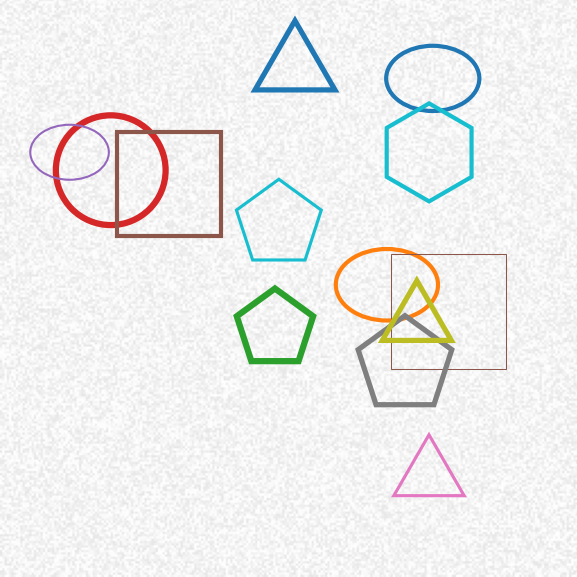[{"shape": "triangle", "thickness": 2.5, "radius": 0.4, "center": [0.511, 0.883]}, {"shape": "oval", "thickness": 2, "radius": 0.4, "center": [0.749, 0.863]}, {"shape": "oval", "thickness": 2, "radius": 0.44, "center": [0.67, 0.506]}, {"shape": "pentagon", "thickness": 3, "radius": 0.35, "center": [0.476, 0.43]}, {"shape": "circle", "thickness": 3, "radius": 0.48, "center": [0.192, 0.704]}, {"shape": "oval", "thickness": 1, "radius": 0.34, "center": [0.12, 0.735]}, {"shape": "square", "thickness": 0.5, "radius": 0.5, "center": [0.777, 0.46]}, {"shape": "square", "thickness": 2, "radius": 0.45, "center": [0.292, 0.681]}, {"shape": "triangle", "thickness": 1.5, "radius": 0.35, "center": [0.743, 0.176]}, {"shape": "pentagon", "thickness": 2.5, "radius": 0.43, "center": [0.701, 0.367]}, {"shape": "triangle", "thickness": 2.5, "radius": 0.35, "center": [0.722, 0.444]}, {"shape": "hexagon", "thickness": 2, "radius": 0.42, "center": [0.743, 0.735]}, {"shape": "pentagon", "thickness": 1.5, "radius": 0.39, "center": [0.483, 0.611]}]